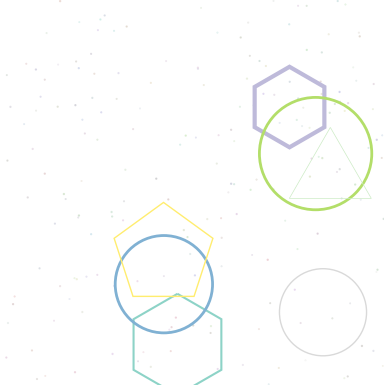[{"shape": "hexagon", "thickness": 1.5, "radius": 0.66, "center": [0.461, 0.105]}, {"shape": "hexagon", "thickness": 3, "radius": 0.52, "center": [0.752, 0.722]}, {"shape": "circle", "thickness": 2, "radius": 0.63, "center": [0.426, 0.262]}, {"shape": "circle", "thickness": 2, "radius": 0.73, "center": [0.82, 0.601]}, {"shape": "circle", "thickness": 1, "radius": 0.57, "center": [0.839, 0.189]}, {"shape": "triangle", "thickness": 0.5, "radius": 0.61, "center": [0.858, 0.546]}, {"shape": "pentagon", "thickness": 1, "radius": 0.67, "center": [0.425, 0.339]}]